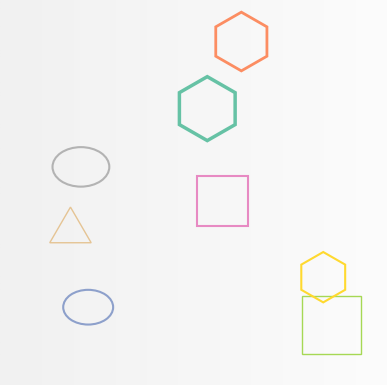[{"shape": "hexagon", "thickness": 2.5, "radius": 0.42, "center": [0.535, 0.718]}, {"shape": "hexagon", "thickness": 2, "radius": 0.38, "center": [0.623, 0.892]}, {"shape": "oval", "thickness": 1.5, "radius": 0.32, "center": [0.228, 0.202]}, {"shape": "square", "thickness": 1.5, "radius": 0.33, "center": [0.573, 0.478]}, {"shape": "square", "thickness": 1, "radius": 0.38, "center": [0.855, 0.156]}, {"shape": "hexagon", "thickness": 1.5, "radius": 0.33, "center": [0.834, 0.28]}, {"shape": "triangle", "thickness": 1, "radius": 0.31, "center": [0.182, 0.4]}, {"shape": "oval", "thickness": 1.5, "radius": 0.37, "center": [0.209, 0.567]}]